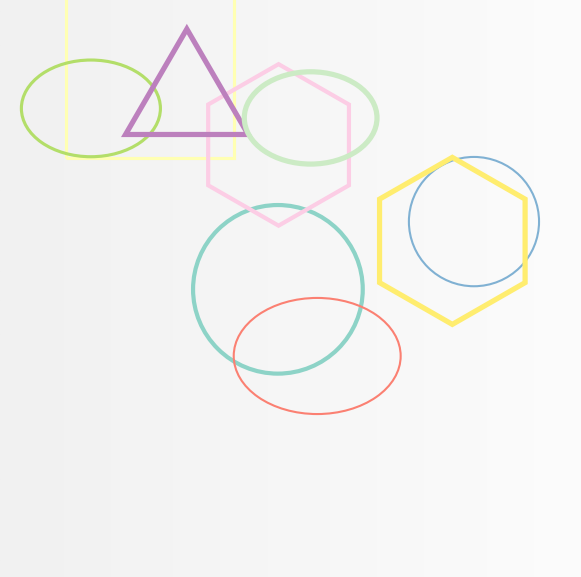[{"shape": "circle", "thickness": 2, "radius": 0.73, "center": [0.478, 0.498]}, {"shape": "square", "thickness": 1.5, "radius": 0.72, "center": [0.258, 0.869]}, {"shape": "oval", "thickness": 1, "radius": 0.72, "center": [0.546, 0.383]}, {"shape": "circle", "thickness": 1, "radius": 0.56, "center": [0.815, 0.615]}, {"shape": "oval", "thickness": 1.5, "radius": 0.6, "center": [0.156, 0.811]}, {"shape": "hexagon", "thickness": 2, "radius": 0.7, "center": [0.479, 0.748]}, {"shape": "triangle", "thickness": 2.5, "radius": 0.61, "center": [0.321, 0.827]}, {"shape": "oval", "thickness": 2.5, "radius": 0.57, "center": [0.534, 0.795]}, {"shape": "hexagon", "thickness": 2.5, "radius": 0.72, "center": [0.778, 0.582]}]